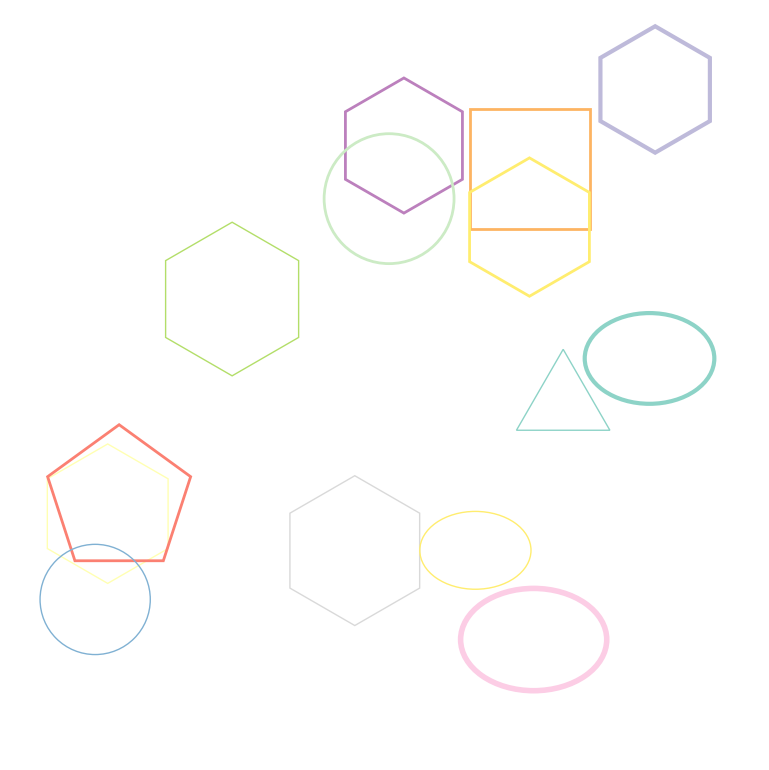[{"shape": "oval", "thickness": 1.5, "radius": 0.42, "center": [0.844, 0.534]}, {"shape": "triangle", "thickness": 0.5, "radius": 0.35, "center": [0.731, 0.476]}, {"shape": "hexagon", "thickness": 0.5, "radius": 0.45, "center": [0.14, 0.333]}, {"shape": "hexagon", "thickness": 1.5, "radius": 0.41, "center": [0.851, 0.884]}, {"shape": "pentagon", "thickness": 1, "radius": 0.49, "center": [0.155, 0.351]}, {"shape": "circle", "thickness": 0.5, "radius": 0.36, "center": [0.124, 0.221]}, {"shape": "square", "thickness": 1, "radius": 0.39, "center": [0.689, 0.781]}, {"shape": "hexagon", "thickness": 0.5, "radius": 0.5, "center": [0.301, 0.612]}, {"shape": "oval", "thickness": 2, "radius": 0.47, "center": [0.693, 0.169]}, {"shape": "hexagon", "thickness": 0.5, "radius": 0.49, "center": [0.461, 0.285]}, {"shape": "hexagon", "thickness": 1, "radius": 0.44, "center": [0.525, 0.811]}, {"shape": "circle", "thickness": 1, "radius": 0.42, "center": [0.505, 0.742]}, {"shape": "hexagon", "thickness": 1, "radius": 0.45, "center": [0.688, 0.705]}, {"shape": "oval", "thickness": 0.5, "radius": 0.36, "center": [0.617, 0.285]}]